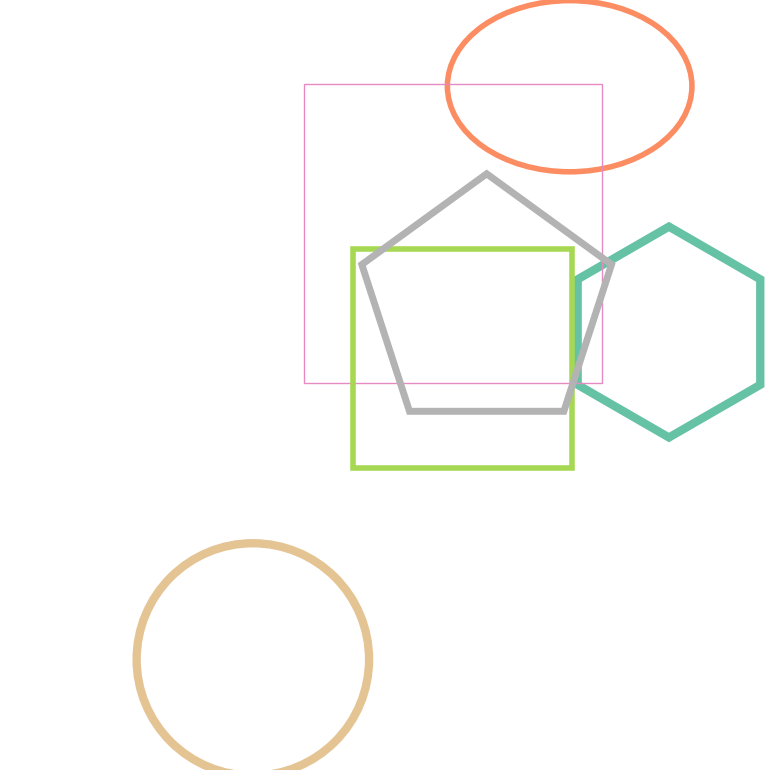[{"shape": "hexagon", "thickness": 3, "radius": 0.68, "center": [0.869, 0.569]}, {"shape": "oval", "thickness": 2, "radius": 0.79, "center": [0.74, 0.888]}, {"shape": "square", "thickness": 0.5, "radius": 0.97, "center": [0.588, 0.696]}, {"shape": "square", "thickness": 2, "radius": 0.71, "center": [0.6, 0.535]}, {"shape": "circle", "thickness": 3, "radius": 0.75, "center": [0.328, 0.144]}, {"shape": "pentagon", "thickness": 2.5, "radius": 0.85, "center": [0.632, 0.604]}]